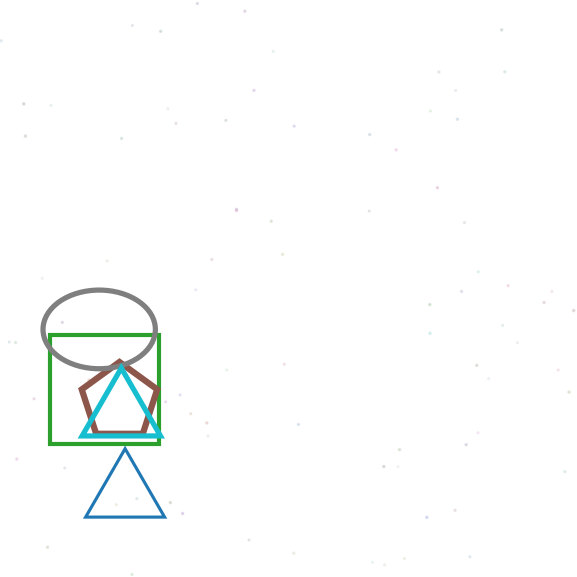[{"shape": "triangle", "thickness": 1.5, "radius": 0.39, "center": [0.217, 0.143]}, {"shape": "square", "thickness": 2, "radius": 0.47, "center": [0.181, 0.324]}, {"shape": "pentagon", "thickness": 3, "radius": 0.34, "center": [0.207, 0.304]}, {"shape": "oval", "thickness": 2.5, "radius": 0.49, "center": [0.172, 0.429]}, {"shape": "triangle", "thickness": 2.5, "radius": 0.39, "center": [0.21, 0.283]}]